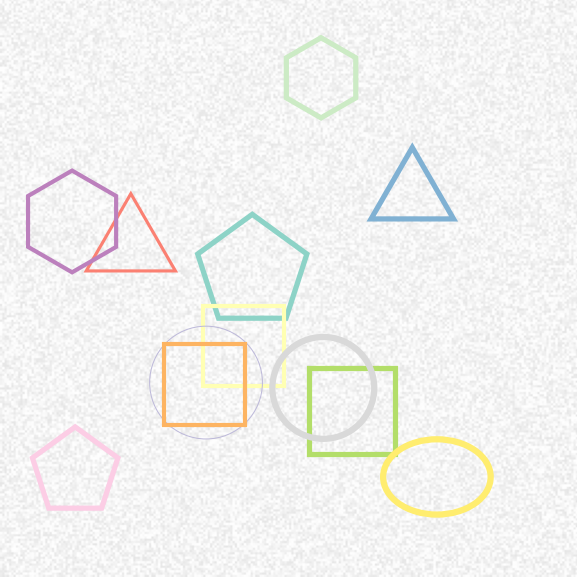[{"shape": "pentagon", "thickness": 2.5, "radius": 0.5, "center": [0.437, 0.529]}, {"shape": "square", "thickness": 2, "radius": 0.35, "center": [0.422, 0.399]}, {"shape": "circle", "thickness": 0.5, "radius": 0.49, "center": [0.357, 0.337]}, {"shape": "triangle", "thickness": 1.5, "radius": 0.45, "center": [0.227, 0.575]}, {"shape": "triangle", "thickness": 2.5, "radius": 0.41, "center": [0.714, 0.661]}, {"shape": "square", "thickness": 2, "radius": 0.35, "center": [0.354, 0.333]}, {"shape": "square", "thickness": 2.5, "radius": 0.37, "center": [0.609, 0.288]}, {"shape": "pentagon", "thickness": 2.5, "radius": 0.39, "center": [0.13, 0.182]}, {"shape": "circle", "thickness": 3, "radius": 0.44, "center": [0.56, 0.327]}, {"shape": "hexagon", "thickness": 2, "radius": 0.44, "center": [0.125, 0.616]}, {"shape": "hexagon", "thickness": 2.5, "radius": 0.35, "center": [0.556, 0.864]}, {"shape": "oval", "thickness": 3, "radius": 0.47, "center": [0.757, 0.173]}]